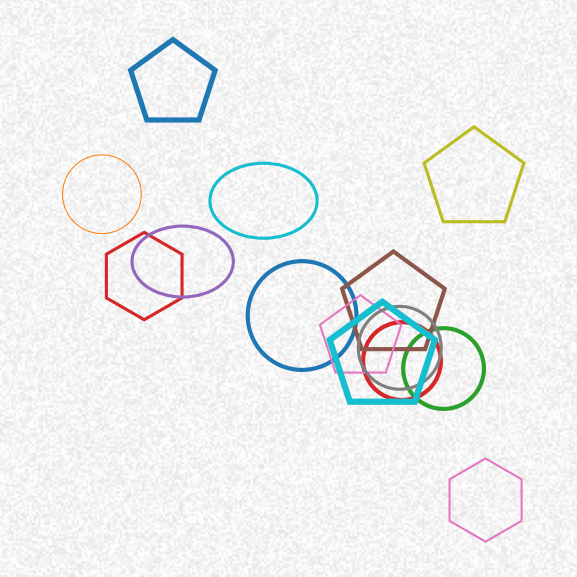[{"shape": "circle", "thickness": 2, "radius": 0.47, "center": [0.523, 0.453]}, {"shape": "pentagon", "thickness": 2.5, "radius": 0.38, "center": [0.299, 0.854]}, {"shape": "circle", "thickness": 0.5, "radius": 0.34, "center": [0.176, 0.663]}, {"shape": "circle", "thickness": 2, "radius": 0.35, "center": [0.768, 0.361]}, {"shape": "hexagon", "thickness": 1.5, "radius": 0.38, "center": [0.25, 0.521]}, {"shape": "circle", "thickness": 2, "radius": 0.34, "center": [0.696, 0.374]}, {"shape": "oval", "thickness": 1.5, "radius": 0.44, "center": [0.316, 0.546]}, {"shape": "pentagon", "thickness": 2, "radius": 0.47, "center": [0.681, 0.47]}, {"shape": "pentagon", "thickness": 1, "radius": 0.37, "center": [0.624, 0.414]}, {"shape": "hexagon", "thickness": 1, "radius": 0.36, "center": [0.841, 0.133]}, {"shape": "circle", "thickness": 1.5, "radius": 0.36, "center": [0.692, 0.397]}, {"shape": "pentagon", "thickness": 1.5, "radius": 0.45, "center": [0.821, 0.689]}, {"shape": "oval", "thickness": 1.5, "radius": 0.46, "center": [0.456, 0.652]}, {"shape": "pentagon", "thickness": 3, "radius": 0.48, "center": [0.662, 0.381]}]